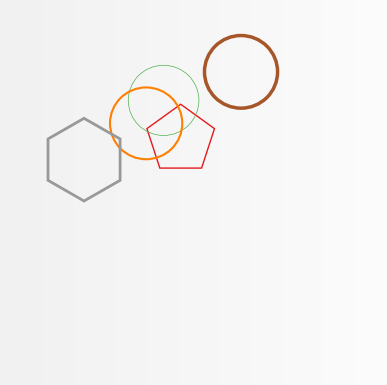[{"shape": "pentagon", "thickness": 1, "radius": 0.46, "center": [0.466, 0.638]}, {"shape": "circle", "thickness": 0.5, "radius": 0.46, "center": [0.422, 0.739]}, {"shape": "circle", "thickness": 1.5, "radius": 0.47, "center": [0.377, 0.68]}, {"shape": "circle", "thickness": 2.5, "radius": 0.47, "center": [0.622, 0.813]}, {"shape": "hexagon", "thickness": 2, "radius": 0.54, "center": [0.217, 0.585]}]